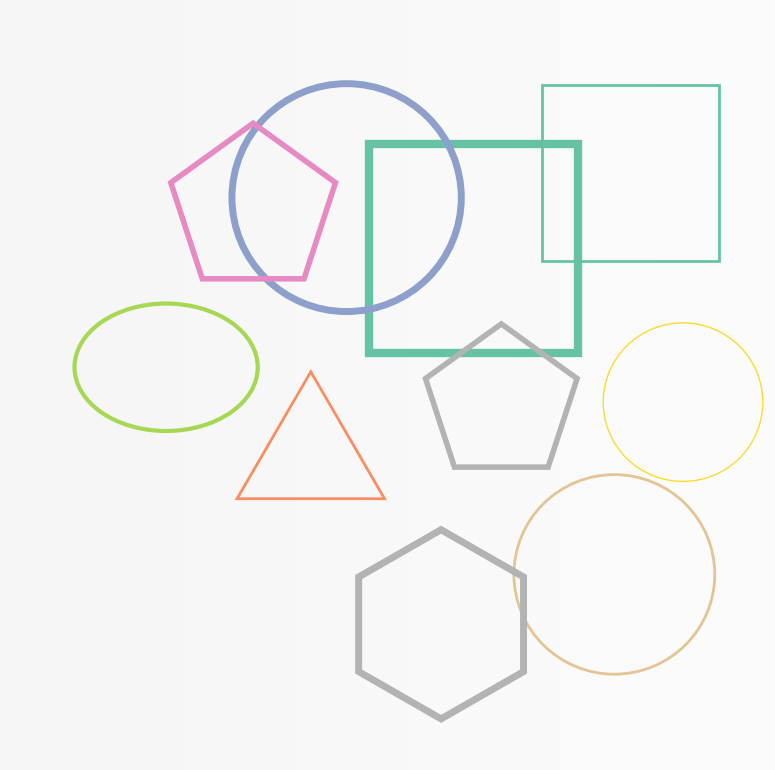[{"shape": "square", "thickness": 1, "radius": 0.57, "center": [0.814, 0.775]}, {"shape": "square", "thickness": 3, "radius": 0.68, "center": [0.611, 0.677]}, {"shape": "triangle", "thickness": 1, "radius": 0.55, "center": [0.401, 0.407]}, {"shape": "circle", "thickness": 2.5, "radius": 0.74, "center": [0.447, 0.743]}, {"shape": "pentagon", "thickness": 2, "radius": 0.56, "center": [0.327, 0.728]}, {"shape": "oval", "thickness": 1.5, "radius": 0.59, "center": [0.214, 0.523]}, {"shape": "circle", "thickness": 0.5, "radius": 0.51, "center": [0.881, 0.478]}, {"shape": "circle", "thickness": 1, "radius": 0.65, "center": [0.793, 0.254]}, {"shape": "pentagon", "thickness": 2, "radius": 0.51, "center": [0.647, 0.477]}, {"shape": "hexagon", "thickness": 2.5, "radius": 0.61, "center": [0.569, 0.189]}]